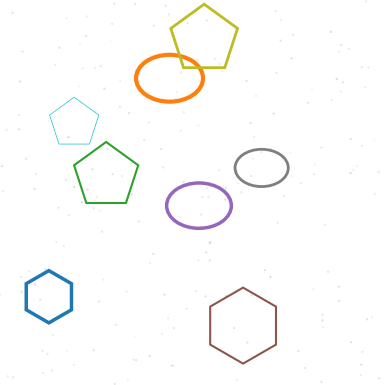[{"shape": "hexagon", "thickness": 2.5, "radius": 0.34, "center": [0.127, 0.229]}, {"shape": "oval", "thickness": 3, "radius": 0.43, "center": [0.44, 0.797]}, {"shape": "pentagon", "thickness": 1.5, "radius": 0.44, "center": [0.276, 0.544]}, {"shape": "oval", "thickness": 2.5, "radius": 0.42, "center": [0.517, 0.466]}, {"shape": "hexagon", "thickness": 1.5, "radius": 0.49, "center": [0.631, 0.154]}, {"shape": "oval", "thickness": 2, "radius": 0.35, "center": [0.68, 0.564]}, {"shape": "pentagon", "thickness": 2, "radius": 0.46, "center": [0.53, 0.898]}, {"shape": "pentagon", "thickness": 0.5, "radius": 0.34, "center": [0.193, 0.68]}]